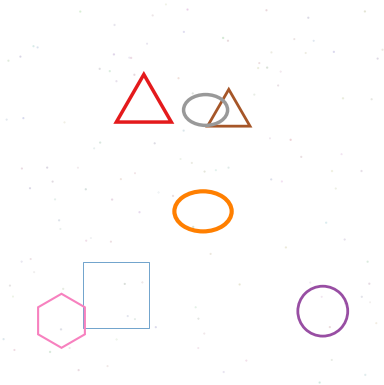[{"shape": "triangle", "thickness": 2.5, "radius": 0.41, "center": [0.374, 0.724]}, {"shape": "square", "thickness": 0.5, "radius": 0.43, "center": [0.301, 0.234]}, {"shape": "circle", "thickness": 2, "radius": 0.32, "center": [0.838, 0.192]}, {"shape": "oval", "thickness": 3, "radius": 0.37, "center": [0.527, 0.451]}, {"shape": "triangle", "thickness": 2, "radius": 0.32, "center": [0.594, 0.704]}, {"shape": "hexagon", "thickness": 1.5, "radius": 0.35, "center": [0.16, 0.167]}, {"shape": "oval", "thickness": 2.5, "radius": 0.29, "center": [0.534, 0.714]}]